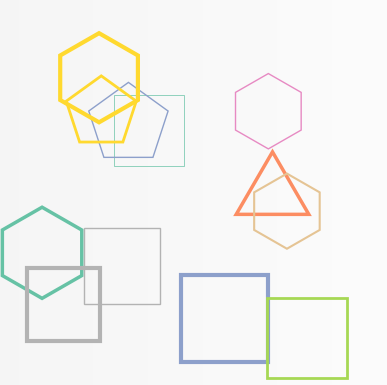[{"shape": "hexagon", "thickness": 2.5, "radius": 0.59, "center": [0.109, 0.343]}, {"shape": "square", "thickness": 0.5, "radius": 0.46, "center": [0.384, 0.661]}, {"shape": "triangle", "thickness": 2.5, "radius": 0.54, "center": [0.703, 0.497]}, {"shape": "pentagon", "thickness": 1, "radius": 0.54, "center": [0.331, 0.678]}, {"shape": "square", "thickness": 3, "radius": 0.56, "center": [0.58, 0.173]}, {"shape": "hexagon", "thickness": 1, "radius": 0.49, "center": [0.692, 0.711]}, {"shape": "square", "thickness": 2, "radius": 0.52, "center": [0.793, 0.123]}, {"shape": "pentagon", "thickness": 2, "radius": 0.47, "center": [0.261, 0.708]}, {"shape": "hexagon", "thickness": 3, "radius": 0.58, "center": [0.256, 0.798]}, {"shape": "hexagon", "thickness": 1.5, "radius": 0.49, "center": [0.74, 0.452]}, {"shape": "square", "thickness": 1, "radius": 0.49, "center": [0.315, 0.309]}, {"shape": "square", "thickness": 3, "radius": 0.47, "center": [0.164, 0.21]}]